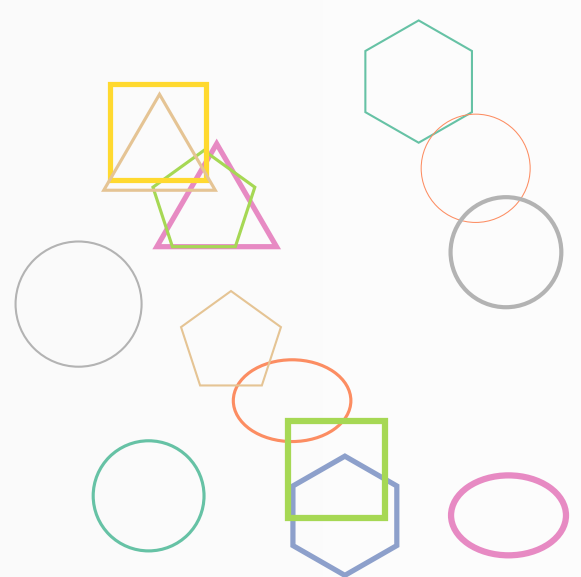[{"shape": "hexagon", "thickness": 1, "radius": 0.53, "center": [0.72, 0.858]}, {"shape": "circle", "thickness": 1.5, "radius": 0.48, "center": [0.256, 0.141]}, {"shape": "circle", "thickness": 0.5, "radius": 0.47, "center": [0.818, 0.708]}, {"shape": "oval", "thickness": 1.5, "radius": 0.51, "center": [0.503, 0.305]}, {"shape": "hexagon", "thickness": 2.5, "radius": 0.52, "center": [0.593, 0.106]}, {"shape": "oval", "thickness": 3, "radius": 0.49, "center": [0.875, 0.107]}, {"shape": "triangle", "thickness": 2.5, "radius": 0.59, "center": [0.373, 0.631]}, {"shape": "square", "thickness": 3, "radius": 0.42, "center": [0.579, 0.186]}, {"shape": "pentagon", "thickness": 1.5, "radius": 0.46, "center": [0.351, 0.646]}, {"shape": "square", "thickness": 2.5, "radius": 0.42, "center": [0.272, 0.771]}, {"shape": "pentagon", "thickness": 1, "radius": 0.45, "center": [0.397, 0.405]}, {"shape": "triangle", "thickness": 1.5, "radius": 0.55, "center": [0.274, 0.725]}, {"shape": "circle", "thickness": 1, "radius": 0.54, "center": [0.135, 0.473]}, {"shape": "circle", "thickness": 2, "radius": 0.48, "center": [0.87, 0.562]}]